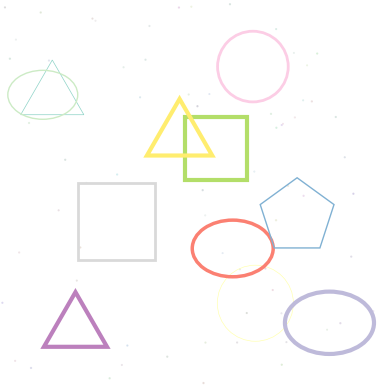[{"shape": "triangle", "thickness": 0.5, "radius": 0.47, "center": [0.136, 0.749]}, {"shape": "circle", "thickness": 0.5, "radius": 0.49, "center": [0.663, 0.212]}, {"shape": "oval", "thickness": 3, "radius": 0.58, "center": [0.856, 0.162]}, {"shape": "oval", "thickness": 2.5, "radius": 0.53, "center": [0.604, 0.355]}, {"shape": "pentagon", "thickness": 1, "radius": 0.5, "center": [0.772, 0.438]}, {"shape": "square", "thickness": 3, "radius": 0.4, "center": [0.561, 0.614]}, {"shape": "circle", "thickness": 2, "radius": 0.46, "center": [0.657, 0.827]}, {"shape": "square", "thickness": 2, "radius": 0.5, "center": [0.303, 0.425]}, {"shape": "triangle", "thickness": 3, "radius": 0.47, "center": [0.196, 0.147]}, {"shape": "oval", "thickness": 1, "radius": 0.45, "center": [0.111, 0.754]}, {"shape": "triangle", "thickness": 3, "radius": 0.49, "center": [0.466, 0.645]}]